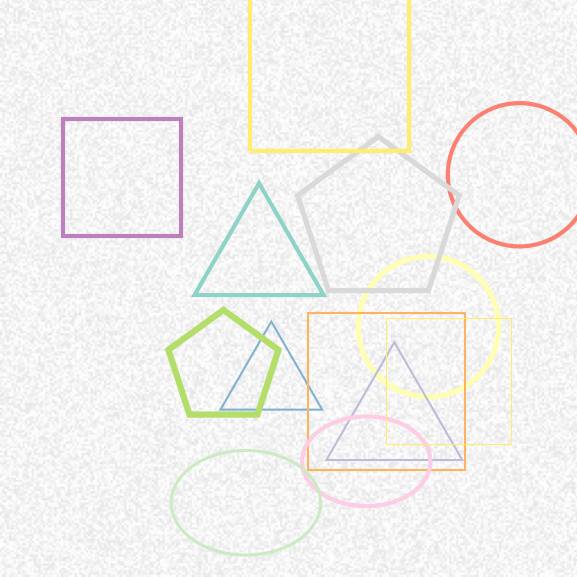[{"shape": "triangle", "thickness": 2, "radius": 0.65, "center": [0.449, 0.553]}, {"shape": "circle", "thickness": 2.5, "radius": 0.61, "center": [0.742, 0.433]}, {"shape": "triangle", "thickness": 1, "radius": 0.68, "center": [0.683, 0.271]}, {"shape": "circle", "thickness": 2, "radius": 0.62, "center": [0.9, 0.697]}, {"shape": "triangle", "thickness": 1, "radius": 0.51, "center": [0.47, 0.341]}, {"shape": "square", "thickness": 1, "radius": 0.68, "center": [0.669, 0.321]}, {"shape": "pentagon", "thickness": 3, "radius": 0.5, "center": [0.387, 0.362]}, {"shape": "oval", "thickness": 2, "radius": 0.55, "center": [0.634, 0.2]}, {"shape": "pentagon", "thickness": 2.5, "radius": 0.74, "center": [0.655, 0.615]}, {"shape": "square", "thickness": 2, "radius": 0.51, "center": [0.212, 0.692]}, {"shape": "oval", "thickness": 1.5, "radius": 0.65, "center": [0.426, 0.129]}, {"shape": "square", "thickness": 0.5, "radius": 0.54, "center": [0.777, 0.339]}, {"shape": "square", "thickness": 2, "radius": 0.69, "center": [0.57, 0.874]}]